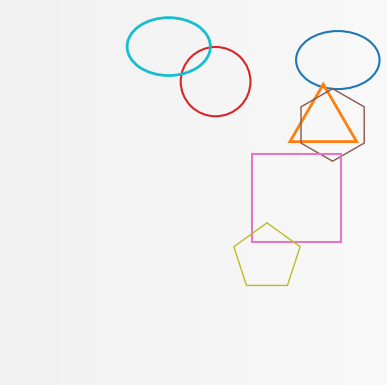[{"shape": "oval", "thickness": 1.5, "radius": 0.54, "center": [0.872, 0.844]}, {"shape": "triangle", "thickness": 2, "radius": 0.5, "center": [0.834, 0.682]}, {"shape": "circle", "thickness": 1.5, "radius": 0.45, "center": [0.556, 0.788]}, {"shape": "hexagon", "thickness": 1, "radius": 0.47, "center": [0.858, 0.675]}, {"shape": "square", "thickness": 1.5, "radius": 0.58, "center": [0.766, 0.485]}, {"shape": "pentagon", "thickness": 1, "radius": 0.45, "center": [0.689, 0.331]}, {"shape": "oval", "thickness": 2, "radius": 0.54, "center": [0.435, 0.879]}]